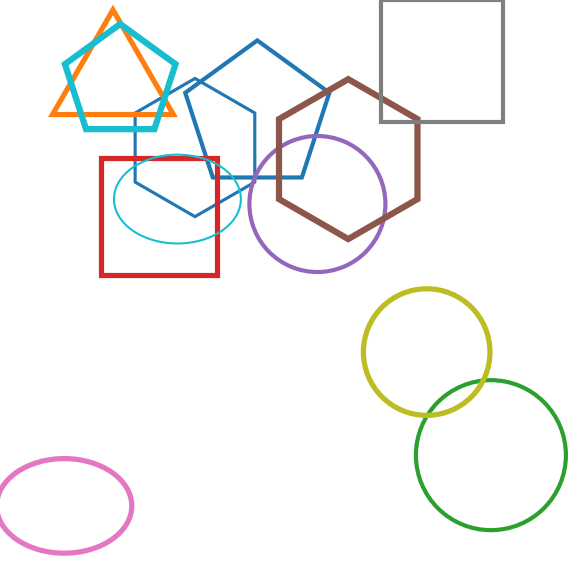[{"shape": "pentagon", "thickness": 2, "radius": 0.66, "center": [0.446, 0.798]}, {"shape": "hexagon", "thickness": 1.5, "radius": 0.6, "center": [0.338, 0.744]}, {"shape": "triangle", "thickness": 2.5, "radius": 0.6, "center": [0.196, 0.861]}, {"shape": "circle", "thickness": 2, "radius": 0.65, "center": [0.85, 0.211]}, {"shape": "square", "thickness": 2.5, "radius": 0.5, "center": [0.275, 0.624]}, {"shape": "circle", "thickness": 2, "radius": 0.59, "center": [0.55, 0.646]}, {"shape": "hexagon", "thickness": 3, "radius": 0.69, "center": [0.603, 0.724]}, {"shape": "oval", "thickness": 2.5, "radius": 0.59, "center": [0.111, 0.123]}, {"shape": "square", "thickness": 2, "radius": 0.53, "center": [0.765, 0.894]}, {"shape": "circle", "thickness": 2.5, "radius": 0.55, "center": [0.739, 0.39]}, {"shape": "oval", "thickness": 1, "radius": 0.55, "center": [0.307, 0.654]}, {"shape": "pentagon", "thickness": 3, "radius": 0.5, "center": [0.208, 0.857]}]